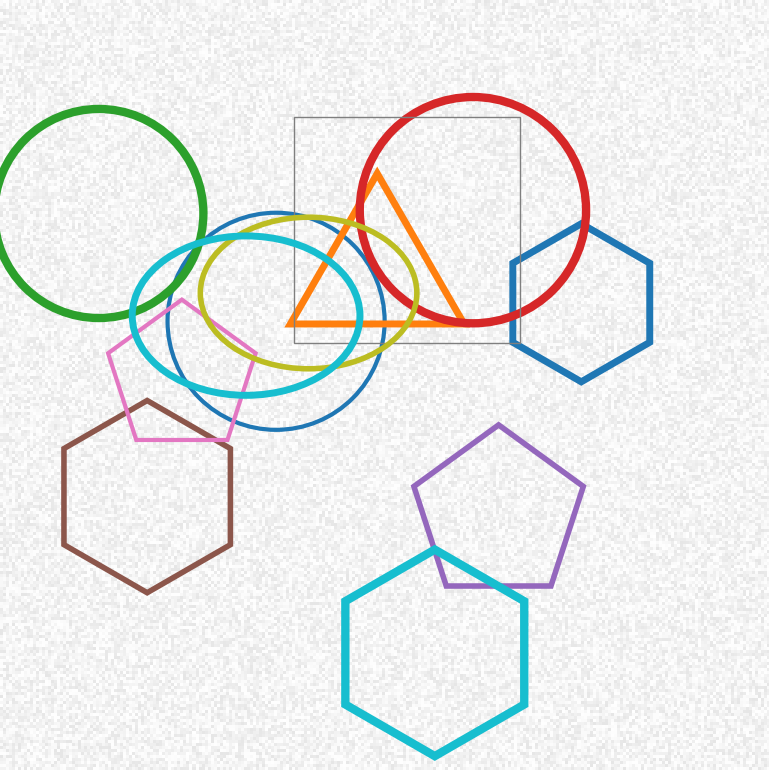[{"shape": "hexagon", "thickness": 2.5, "radius": 0.51, "center": [0.755, 0.607]}, {"shape": "circle", "thickness": 1.5, "radius": 0.7, "center": [0.359, 0.583]}, {"shape": "triangle", "thickness": 2.5, "radius": 0.65, "center": [0.49, 0.644]}, {"shape": "circle", "thickness": 3, "radius": 0.68, "center": [0.128, 0.723]}, {"shape": "circle", "thickness": 3, "radius": 0.73, "center": [0.614, 0.727]}, {"shape": "pentagon", "thickness": 2, "radius": 0.58, "center": [0.648, 0.333]}, {"shape": "hexagon", "thickness": 2, "radius": 0.62, "center": [0.191, 0.355]}, {"shape": "pentagon", "thickness": 1.5, "radius": 0.5, "center": [0.236, 0.51]}, {"shape": "square", "thickness": 0.5, "radius": 0.73, "center": [0.529, 0.701]}, {"shape": "oval", "thickness": 2, "radius": 0.7, "center": [0.401, 0.619]}, {"shape": "oval", "thickness": 2.5, "radius": 0.74, "center": [0.32, 0.59]}, {"shape": "hexagon", "thickness": 3, "radius": 0.67, "center": [0.565, 0.152]}]